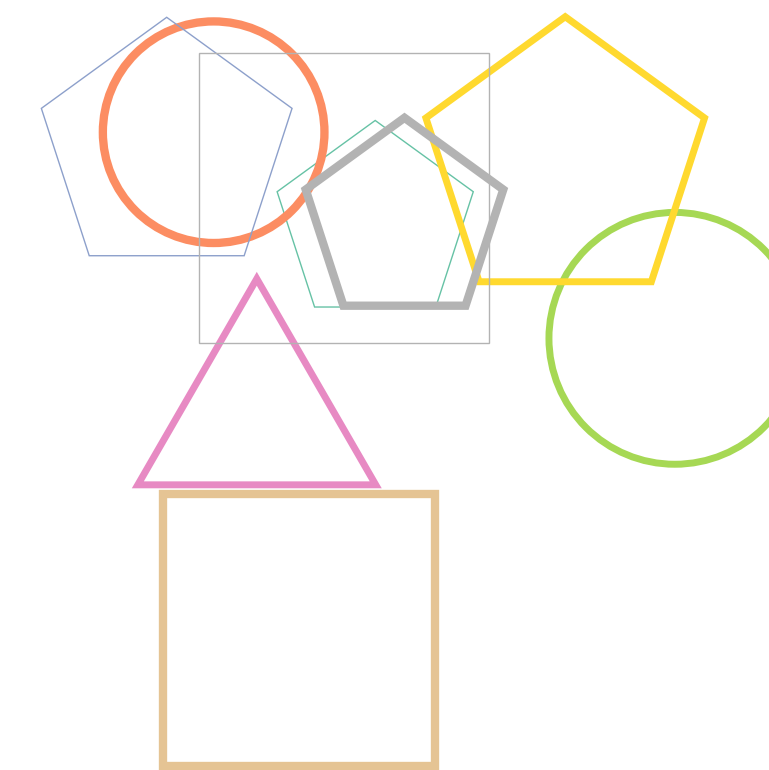[{"shape": "pentagon", "thickness": 0.5, "radius": 0.67, "center": [0.487, 0.71]}, {"shape": "circle", "thickness": 3, "radius": 0.72, "center": [0.277, 0.828]}, {"shape": "pentagon", "thickness": 0.5, "radius": 0.86, "center": [0.216, 0.806]}, {"shape": "triangle", "thickness": 2.5, "radius": 0.89, "center": [0.333, 0.46]}, {"shape": "circle", "thickness": 2.5, "radius": 0.82, "center": [0.876, 0.561]}, {"shape": "pentagon", "thickness": 2.5, "radius": 0.95, "center": [0.734, 0.788]}, {"shape": "square", "thickness": 3, "radius": 0.88, "center": [0.389, 0.182]}, {"shape": "square", "thickness": 0.5, "radius": 0.94, "center": [0.447, 0.743]}, {"shape": "pentagon", "thickness": 3, "radius": 0.67, "center": [0.525, 0.712]}]